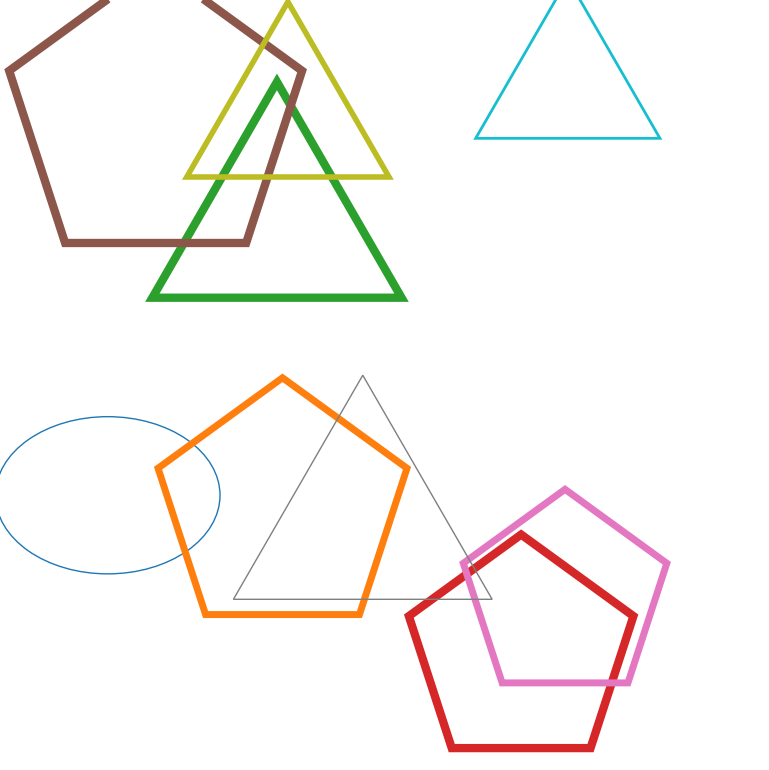[{"shape": "oval", "thickness": 0.5, "radius": 0.73, "center": [0.14, 0.357]}, {"shape": "pentagon", "thickness": 2.5, "radius": 0.85, "center": [0.367, 0.339]}, {"shape": "triangle", "thickness": 3, "radius": 0.93, "center": [0.36, 0.707]}, {"shape": "pentagon", "thickness": 3, "radius": 0.77, "center": [0.677, 0.152]}, {"shape": "pentagon", "thickness": 3, "radius": 1.0, "center": [0.202, 0.846]}, {"shape": "pentagon", "thickness": 2.5, "radius": 0.69, "center": [0.734, 0.226]}, {"shape": "triangle", "thickness": 0.5, "radius": 0.97, "center": [0.471, 0.319]}, {"shape": "triangle", "thickness": 2, "radius": 0.76, "center": [0.374, 0.846]}, {"shape": "triangle", "thickness": 1, "radius": 0.69, "center": [0.737, 0.889]}]